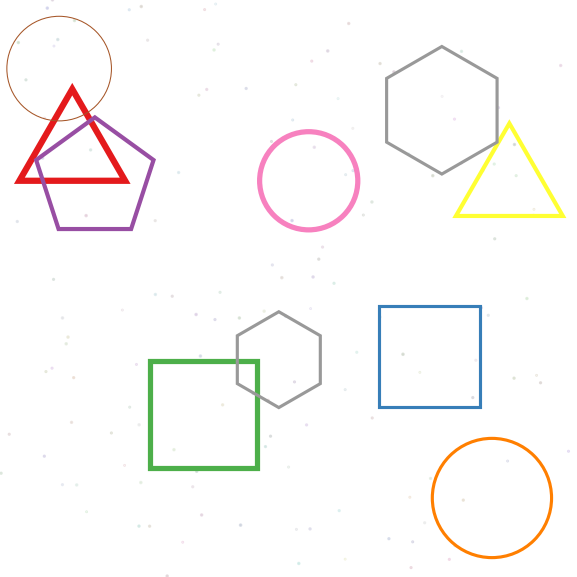[{"shape": "triangle", "thickness": 3, "radius": 0.53, "center": [0.125, 0.739]}, {"shape": "square", "thickness": 1.5, "radius": 0.44, "center": [0.744, 0.382]}, {"shape": "square", "thickness": 2.5, "radius": 0.46, "center": [0.352, 0.281]}, {"shape": "pentagon", "thickness": 2, "radius": 0.53, "center": [0.164, 0.689]}, {"shape": "circle", "thickness": 1.5, "radius": 0.52, "center": [0.852, 0.137]}, {"shape": "triangle", "thickness": 2, "radius": 0.53, "center": [0.882, 0.679]}, {"shape": "circle", "thickness": 0.5, "radius": 0.45, "center": [0.102, 0.88]}, {"shape": "circle", "thickness": 2.5, "radius": 0.43, "center": [0.535, 0.686]}, {"shape": "hexagon", "thickness": 1.5, "radius": 0.55, "center": [0.765, 0.808]}, {"shape": "hexagon", "thickness": 1.5, "radius": 0.41, "center": [0.483, 0.376]}]